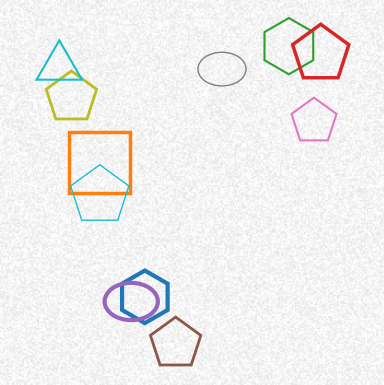[{"shape": "hexagon", "thickness": 3, "radius": 0.34, "center": [0.376, 0.229]}, {"shape": "square", "thickness": 2.5, "radius": 0.4, "center": [0.258, 0.579]}, {"shape": "hexagon", "thickness": 1.5, "radius": 0.37, "center": [0.75, 0.88]}, {"shape": "pentagon", "thickness": 2.5, "radius": 0.38, "center": [0.833, 0.86]}, {"shape": "oval", "thickness": 3, "radius": 0.35, "center": [0.341, 0.217]}, {"shape": "pentagon", "thickness": 2, "radius": 0.34, "center": [0.456, 0.108]}, {"shape": "pentagon", "thickness": 1.5, "radius": 0.31, "center": [0.816, 0.685]}, {"shape": "oval", "thickness": 1, "radius": 0.31, "center": [0.577, 0.821]}, {"shape": "pentagon", "thickness": 2, "radius": 0.34, "center": [0.186, 0.747]}, {"shape": "triangle", "thickness": 1.5, "radius": 0.34, "center": [0.154, 0.827]}, {"shape": "pentagon", "thickness": 1, "radius": 0.4, "center": [0.259, 0.492]}]